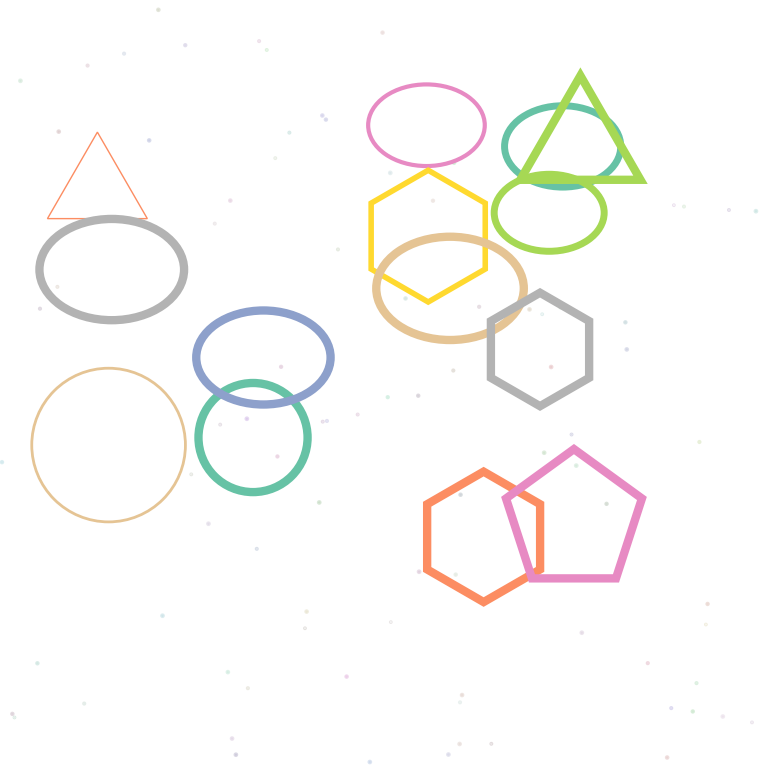[{"shape": "oval", "thickness": 2.5, "radius": 0.38, "center": [0.731, 0.81]}, {"shape": "circle", "thickness": 3, "radius": 0.35, "center": [0.329, 0.432]}, {"shape": "hexagon", "thickness": 3, "radius": 0.42, "center": [0.628, 0.303]}, {"shape": "triangle", "thickness": 0.5, "radius": 0.37, "center": [0.126, 0.754]}, {"shape": "oval", "thickness": 3, "radius": 0.44, "center": [0.342, 0.536]}, {"shape": "pentagon", "thickness": 3, "radius": 0.46, "center": [0.745, 0.324]}, {"shape": "oval", "thickness": 1.5, "radius": 0.38, "center": [0.554, 0.837]}, {"shape": "oval", "thickness": 2.5, "radius": 0.36, "center": [0.713, 0.724]}, {"shape": "triangle", "thickness": 3, "radius": 0.45, "center": [0.754, 0.812]}, {"shape": "hexagon", "thickness": 2, "radius": 0.43, "center": [0.556, 0.693]}, {"shape": "circle", "thickness": 1, "radius": 0.5, "center": [0.141, 0.422]}, {"shape": "oval", "thickness": 3, "radius": 0.48, "center": [0.584, 0.625]}, {"shape": "hexagon", "thickness": 3, "radius": 0.37, "center": [0.701, 0.546]}, {"shape": "oval", "thickness": 3, "radius": 0.47, "center": [0.145, 0.65]}]